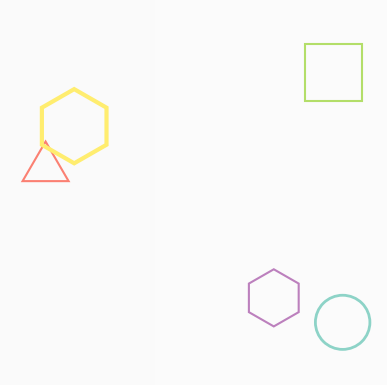[{"shape": "circle", "thickness": 2, "radius": 0.35, "center": [0.884, 0.163]}, {"shape": "triangle", "thickness": 1.5, "radius": 0.34, "center": [0.118, 0.564]}, {"shape": "square", "thickness": 1.5, "radius": 0.37, "center": [0.86, 0.811]}, {"shape": "hexagon", "thickness": 1.5, "radius": 0.37, "center": [0.707, 0.226]}, {"shape": "hexagon", "thickness": 3, "radius": 0.48, "center": [0.191, 0.672]}]